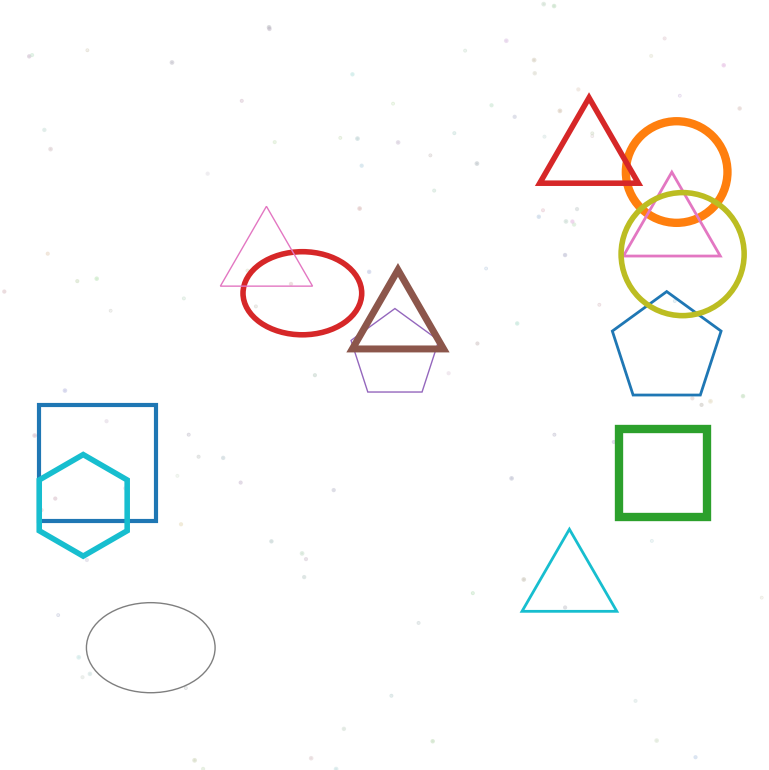[{"shape": "square", "thickness": 1.5, "radius": 0.38, "center": [0.127, 0.399]}, {"shape": "pentagon", "thickness": 1, "radius": 0.37, "center": [0.866, 0.547]}, {"shape": "circle", "thickness": 3, "radius": 0.33, "center": [0.879, 0.777]}, {"shape": "square", "thickness": 3, "radius": 0.29, "center": [0.86, 0.386]}, {"shape": "oval", "thickness": 2, "radius": 0.39, "center": [0.393, 0.619]}, {"shape": "triangle", "thickness": 2, "radius": 0.37, "center": [0.765, 0.799]}, {"shape": "pentagon", "thickness": 0.5, "radius": 0.3, "center": [0.513, 0.539]}, {"shape": "triangle", "thickness": 2.5, "radius": 0.34, "center": [0.517, 0.581]}, {"shape": "triangle", "thickness": 1, "radius": 0.36, "center": [0.873, 0.704]}, {"shape": "triangle", "thickness": 0.5, "radius": 0.35, "center": [0.346, 0.663]}, {"shape": "oval", "thickness": 0.5, "radius": 0.42, "center": [0.196, 0.159]}, {"shape": "circle", "thickness": 2, "radius": 0.4, "center": [0.887, 0.67]}, {"shape": "triangle", "thickness": 1, "radius": 0.36, "center": [0.739, 0.242]}, {"shape": "hexagon", "thickness": 2, "radius": 0.33, "center": [0.108, 0.344]}]